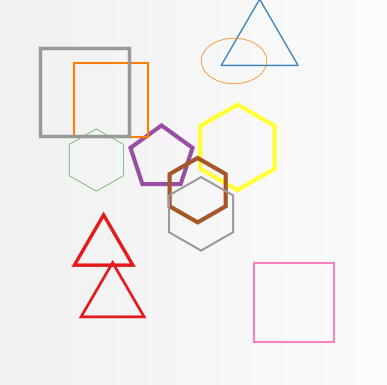[{"shape": "triangle", "thickness": 2.5, "radius": 0.44, "center": [0.267, 0.355]}, {"shape": "triangle", "thickness": 2, "radius": 0.47, "center": [0.291, 0.224]}, {"shape": "triangle", "thickness": 1, "radius": 0.57, "center": [0.67, 0.887]}, {"shape": "hexagon", "thickness": 0.5, "radius": 0.4, "center": [0.249, 0.584]}, {"shape": "pentagon", "thickness": 3, "radius": 0.42, "center": [0.417, 0.59]}, {"shape": "oval", "thickness": 0.5, "radius": 0.42, "center": [0.604, 0.842]}, {"shape": "square", "thickness": 1.5, "radius": 0.48, "center": [0.287, 0.741]}, {"shape": "hexagon", "thickness": 3, "radius": 0.55, "center": [0.613, 0.617]}, {"shape": "hexagon", "thickness": 3, "radius": 0.42, "center": [0.51, 0.506]}, {"shape": "square", "thickness": 1.5, "radius": 0.52, "center": [0.759, 0.214]}, {"shape": "square", "thickness": 2.5, "radius": 0.57, "center": [0.218, 0.761]}, {"shape": "hexagon", "thickness": 1.5, "radius": 0.48, "center": [0.519, 0.445]}]